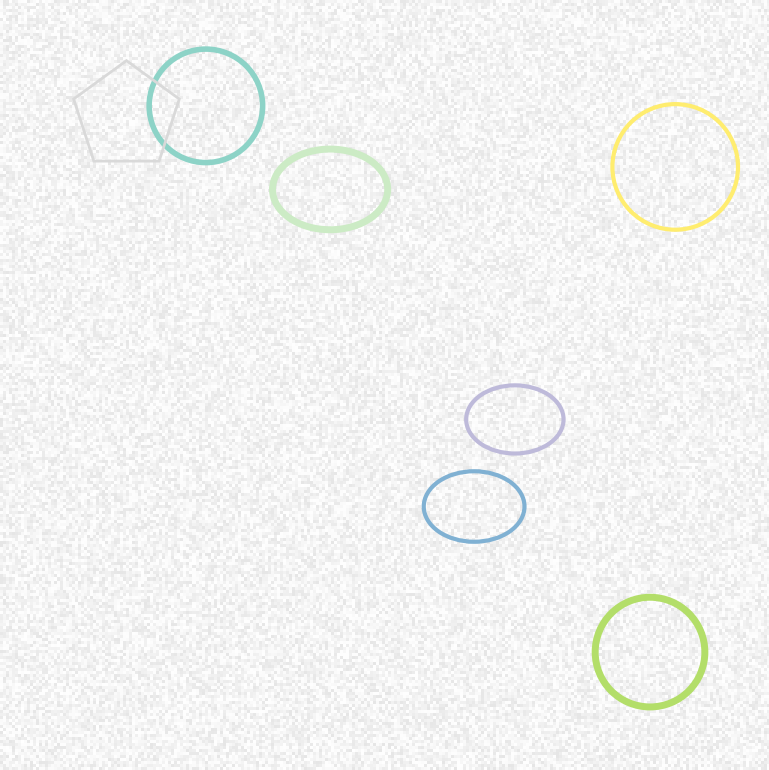[{"shape": "circle", "thickness": 2, "radius": 0.37, "center": [0.267, 0.863]}, {"shape": "oval", "thickness": 1.5, "radius": 0.32, "center": [0.669, 0.455]}, {"shape": "oval", "thickness": 1.5, "radius": 0.33, "center": [0.616, 0.342]}, {"shape": "circle", "thickness": 2.5, "radius": 0.36, "center": [0.844, 0.153]}, {"shape": "pentagon", "thickness": 1, "radius": 0.36, "center": [0.164, 0.849]}, {"shape": "oval", "thickness": 2.5, "radius": 0.37, "center": [0.429, 0.754]}, {"shape": "circle", "thickness": 1.5, "radius": 0.41, "center": [0.877, 0.783]}]